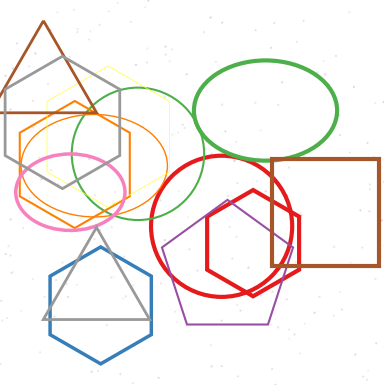[{"shape": "circle", "thickness": 3, "radius": 0.92, "center": [0.576, 0.412]}, {"shape": "hexagon", "thickness": 3, "radius": 0.69, "center": [0.657, 0.368]}, {"shape": "hexagon", "thickness": 2.5, "radius": 0.76, "center": [0.262, 0.207]}, {"shape": "oval", "thickness": 3, "radius": 0.93, "center": [0.69, 0.713]}, {"shape": "circle", "thickness": 1.5, "radius": 0.86, "center": [0.358, 0.6]}, {"shape": "pentagon", "thickness": 1.5, "radius": 0.89, "center": [0.591, 0.302]}, {"shape": "hexagon", "thickness": 1.5, "radius": 0.82, "center": [0.194, 0.573]}, {"shape": "oval", "thickness": 1, "radius": 0.95, "center": [0.245, 0.57]}, {"shape": "hexagon", "thickness": 0.5, "radius": 0.92, "center": [0.281, 0.645]}, {"shape": "square", "thickness": 3, "radius": 0.7, "center": [0.846, 0.448]}, {"shape": "triangle", "thickness": 2, "radius": 0.8, "center": [0.113, 0.787]}, {"shape": "oval", "thickness": 2.5, "radius": 0.71, "center": [0.183, 0.501]}, {"shape": "triangle", "thickness": 2, "radius": 0.8, "center": [0.251, 0.25]}, {"shape": "hexagon", "thickness": 2, "radius": 0.86, "center": [0.162, 0.682]}]